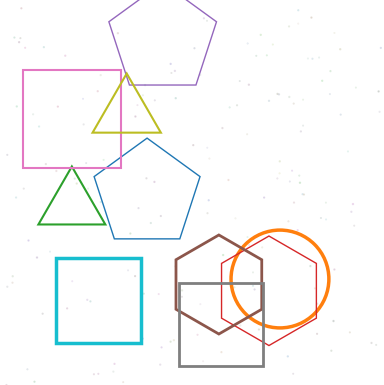[{"shape": "pentagon", "thickness": 1, "radius": 0.72, "center": [0.382, 0.497]}, {"shape": "circle", "thickness": 2.5, "radius": 0.64, "center": [0.727, 0.275]}, {"shape": "triangle", "thickness": 1.5, "radius": 0.5, "center": [0.187, 0.467]}, {"shape": "hexagon", "thickness": 1, "radius": 0.71, "center": [0.699, 0.245]}, {"shape": "pentagon", "thickness": 1, "radius": 0.73, "center": [0.423, 0.898]}, {"shape": "hexagon", "thickness": 2, "radius": 0.64, "center": [0.568, 0.261]}, {"shape": "square", "thickness": 1.5, "radius": 0.64, "center": [0.186, 0.69]}, {"shape": "square", "thickness": 2, "radius": 0.54, "center": [0.575, 0.157]}, {"shape": "triangle", "thickness": 1.5, "radius": 0.51, "center": [0.329, 0.707]}, {"shape": "square", "thickness": 2.5, "radius": 0.55, "center": [0.256, 0.219]}]